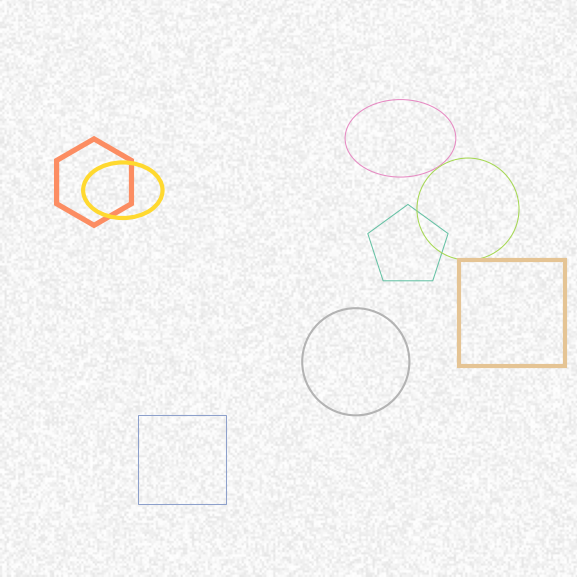[{"shape": "pentagon", "thickness": 0.5, "radius": 0.37, "center": [0.706, 0.572]}, {"shape": "hexagon", "thickness": 2.5, "radius": 0.37, "center": [0.163, 0.684]}, {"shape": "square", "thickness": 0.5, "radius": 0.38, "center": [0.315, 0.203]}, {"shape": "oval", "thickness": 0.5, "radius": 0.48, "center": [0.693, 0.76]}, {"shape": "circle", "thickness": 0.5, "radius": 0.44, "center": [0.81, 0.637]}, {"shape": "oval", "thickness": 2, "radius": 0.34, "center": [0.213, 0.67]}, {"shape": "square", "thickness": 2, "radius": 0.46, "center": [0.886, 0.458]}, {"shape": "circle", "thickness": 1, "radius": 0.46, "center": [0.616, 0.373]}]